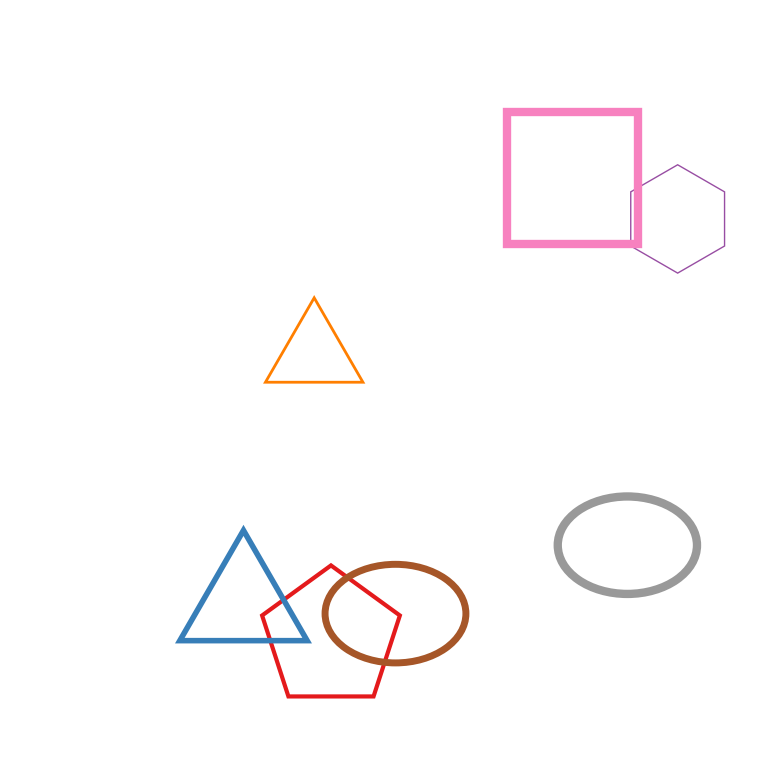[{"shape": "pentagon", "thickness": 1.5, "radius": 0.47, "center": [0.43, 0.172]}, {"shape": "triangle", "thickness": 2, "radius": 0.48, "center": [0.316, 0.216]}, {"shape": "hexagon", "thickness": 0.5, "radius": 0.35, "center": [0.88, 0.716]}, {"shape": "triangle", "thickness": 1, "radius": 0.37, "center": [0.408, 0.54]}, {"shape": "oval", "thickness": 2.5, "radius": 0.46, "center": [0.514, 0.203]}, {"shape": "square", "thickness": 3, "radius": 0.43, "center": [0.744, 0.769]}, {"shape": "oval", "thickness": 3, "radius": 0.45, "center": [0.815, 0.292]}]